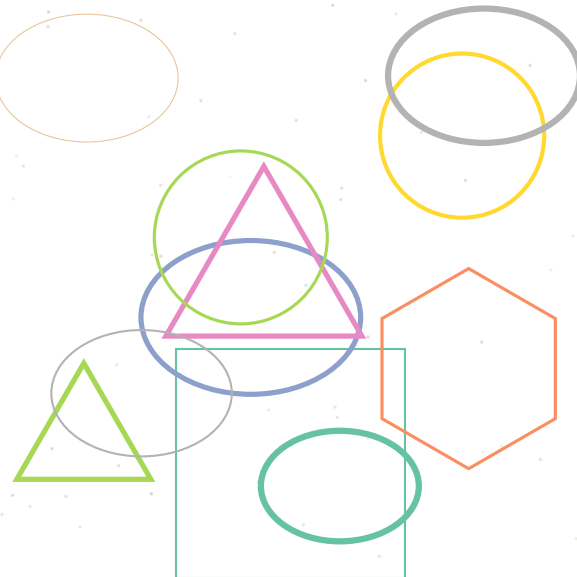[{"shape": "oval", "thickness": 3, "radius": 0.68, "center": [0.588, 0.157]}, {"shape": "square", "thickness": 1, "radius": 0.99, "center": [0.503, 0.197]}, {"shape": "hexagon", "thickness": 1.5, "radius": 0.87, "center": [0.812, 0.361]}, {"shape": "oval", "thickness": 2.5, "radius": 0.95, "center": [0.434, 0.449]}, {"shape": "triangle", "thickness": 2.5, "radius": 0.98, "center": [0.457, 0.515]}, {"shape": "triangle", "thickness": 2.5, "radius": 0.67, "center": [0.145, 0.236]}, {"shape": "circle", "thickness": 1.5, "radius": 0.75, "center": [0.417, 0.588]}, {"shape": "circle", "thickness": 2, "radius": 0.71, "center": [0.8, 0.764]}, {"shape": "oval", "thickness": 0.5, "radius": 0.79, "center": [0.15, 0.864]}, {"shape": "oval", "thickness": 1, "radius": 0.78, "center": [0.245, 0.318]}, {"shape": "oval", "thickness": 3, "radius": 0.83, "center": [0.838, 0.868]}]